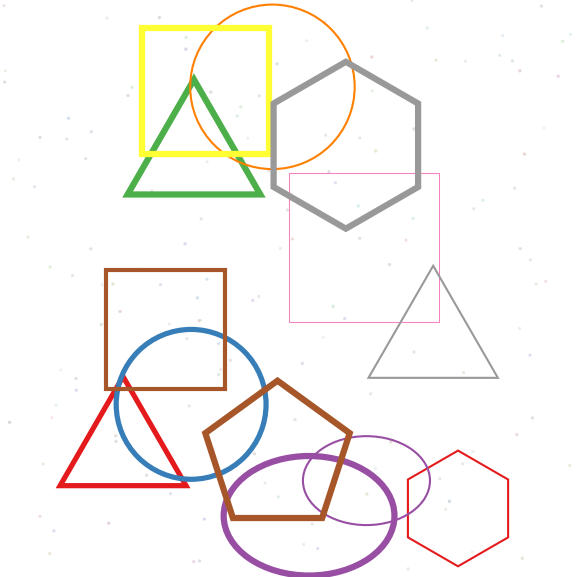[{"shape": "triangle", "thickness": 2.5, "radius": 0.63, "center": [0.213, 0.221]}, {"shape": "hexagon", "thickness": 1, "radius": 0.5, "center": [0.793, 0.119]}, {"shape": "circle", "thickness": 2.5, "radius": 0.65, "center": [0.331, 0.299]}, {"shape": "triangle", "thickness": 3, "radius": 0.66, "center": [0.336, 0.729]}, {"shape": "oval", "thickness": 1, "radius": 0.55, "center": [0.635, 0.167]}, {"shape": "oval", "thickness": 3, "radius": 0.74, "center": [0.535, 0.106]}, {"shape": "circle", "thickness": 1, "radius": 0.71, "center": [0.472, 0.849]}, {"shape": "square", "thickness": 3, "radius": 0.55, "center": [0.356, 0.841]}, {"shape": "pentagon", "thickness": 3, "radius": 0.66, "center": [0.481, 0.208]}, {"shape": "square", "thickness": 2, "radius": 0.51, "center": [0.287, 0.429]}, {"shape": "square", "thickness": 0.5, "radius": 0.65, "center": [0.63, 0.57]}, {"shape": "hexagon", "thickness": 3, "radius": 0.72, "center": [0.599, 0.748]}, {"shape": "triangle", "thickness": 1, "radius": 0.65, "center": [0.75, 0.41]}]